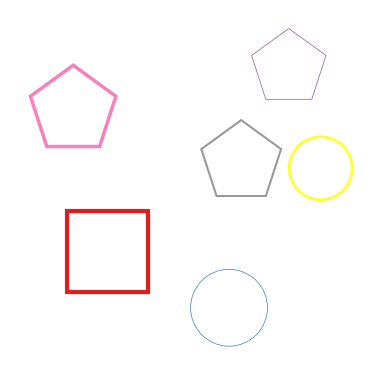[{"shape": "square", "thickness": 3, "radius": 0.52, "center": [0.279, 0.347]}, {"shape": "circle", "thickness": 0.5, "radius": 0.5, "center": [0.595, 0.201]}, {"shape": "pentagon", "thickness": 0.5, "radius": 0.51, "center": [0.75, 0.824]}, {"shape": "circle", "thickness": 2, "radius": 0.41, "center": [0.833, 0.563]}, {"shape": "pentagon", "thickness": 2.5, "radius": 0.58, "center": [0.19, 0.714]}, {"shape": "pentagon", "thickness": 1.5, "radius": 0.54, "center": [0.626, 0.579]}]